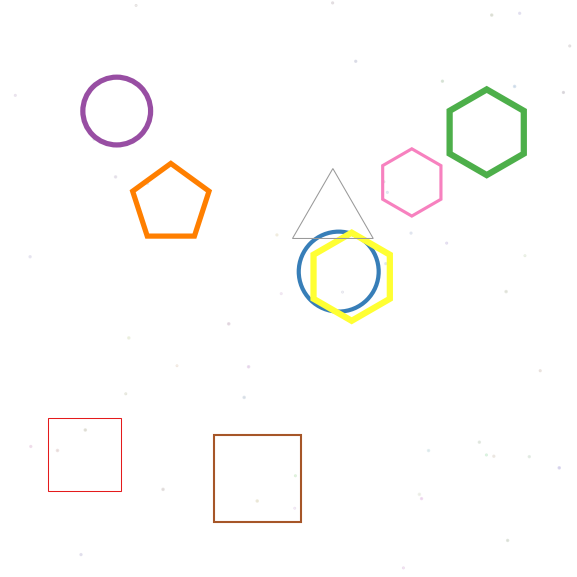[{"shape": "square", "thickness": 0.5, "radius": 0.32, "center": [0.147, 0.212]}, {"shape": "circle", "thickness": 2, "radius": 0.35, "center": [0.587, 0.529]}, {"shape": "hexagon", "thickness": 3, "radius": 0.37, "center": [0.843, 0.77]}, {"shape": "circle", "thickness": 2.5, "radius": 0.29, "center": [0.202, 0.807]}, {"shape": "pentagon", "thickness": 2.5, "radius": 0.35, "center": [0.296, 0.647]}, {"shape": "hexagon", "thickness": 3, "radius": 0.38, "center": [0.609, 0.52]}, {"shape": "square", "thickness": 1, "radius": 0.38, "center": [0.446, 0.17]}, {"shape": "hexagon", "thickness": 1.5, "radius": 0.29, "center": [0.713, 0.683]}, {"shape": "triangle", "thickness": 0.5, "radius": 0.4, "center": [0.576, 0.627]}]